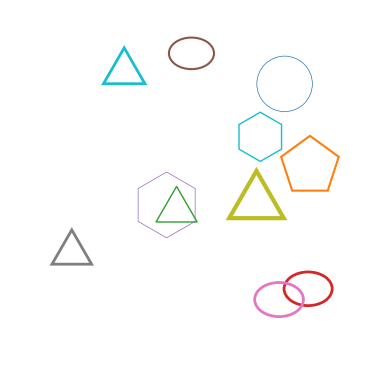[{"shape": "circle", "thickness": 0.5, "radius": 0.36, "center": [0.739, 0.782]}, {"shape": "pentagon", "thickness": 1.5, "radius": 0.39, "center": [0.805, 0.568]}, {"shape": "triangle", "thickness": 1, "radius": 0.31, "center": [0.459, 0.454]}, {"shape": "oval", "thickness": 2, "radius": 0.31, "center": [0.8, 0.25]}, {"shape": "hexagon", "thickness": 0.5, "radius": 0.43, "center": [0.433, 0.468]}, {"shape": "oval", "thickness": 1.5, "radius": 0.29, "center": [0.497, 0.861]}, {"shape": "oval", "thickness": 2, "radius": 0.32, "center": [0.725, 0.222]}, {"shape": "triangle", "thickness": 2, "radius": 0.3, "center": [0.186, 0.343]}, {"shape": "triangle", "thickness": 3, "radius": 0.41, "center": [0.666, 0.474]}, {"shape": "triangle", "thickness": 2, "radius": 0.31, "center": [0.323, 0.814]}, {"shape": "hexagon", "thickness": 1, "radius": 0.32, "center": [0.676, 0.645]}]